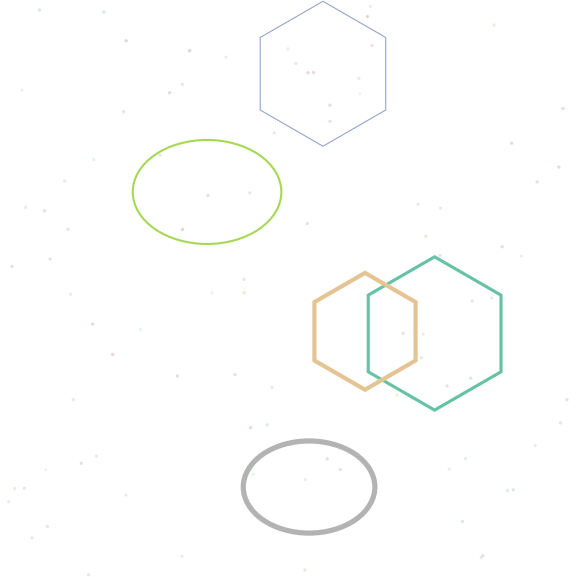[{"shape": "hexagon", "thickness": 1.5, "radius": 0.66, "center": [0.753, 0.422]}, {"shape": "hexagon", "thickness": 0.5, "radius": 0.63, "center": [0.559, 0.871]}, {"shape": "oval", "thickness": 1, "radius": 0.64, "center": [0.359, 0.667]}, {"shape": "hexagon", "thickness": 2, "radius": 0.51, "center": [0.632, 0.425]}, {"shape": "oval", "thickness": 2.5, "radius": 0.57, "center": [0.535, 0.156]}]